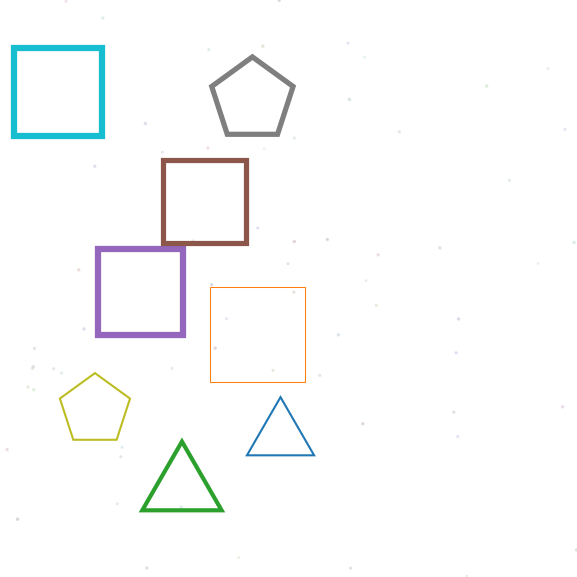[{"shape": "triangle", "thickness": 1, "radius": 0.34, "center": [0.486, 0.244]}, {"shape": "square", "thickness": 0.5, "radius": 0.41, "center": [0.446, 0.42]}, {"shape": "triangle", "thickness": 2, "radius": 0.4, "center": [0.315, 0.155]}, {"shape": "square", "thickness": 3, "radius": 0.37, "center": [0.243, 0.494]}, {"shape": "square", "thickness": 2.5, "radius": 0.36, "center": [0.354, 0.651]}, {"shape": "pentagon", "thickness": 2.5, "radius": 0.37, "center": [0.437, 0.827]}, {"shape": "pentagon", "thickness": 1, "radius": 0.32, "center": [0.164, 0.289]}, {"shape": "square", "thickness": 3, "radius": 0.38, "center": [0.1, 0.839]}]